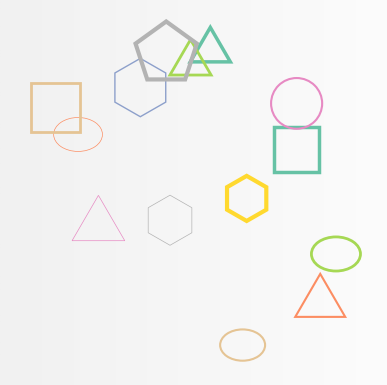[{"shape": "triangle", "thickness": 2.5, "radius": 0.3, "center": [0.543, 0.869]}, {"shape": "square", "thickness": 2.5, "radius": 0.29, "center": [0.765, 0.612]}, {"shape": "triangle", "thickness": 1.5, "radius": 0.37, "center": [0.826, 0.214]}, {"shape": "oval", "thickness": 0.5, "radius": 0.31, "center": [0.201, 0.651]}, {"shape": "hexagon", "thickness": 1, "radius": 0.38, "center": [0.362, 0.773]}, {"shape": "circle", "thickness": 1.5, "radius": 0.33, "center": [0.765, 0.731]}, {"shape": "triangle", "thickness": 0.5, "radius": 0.39, "center": [0.254, 0.414]}, {"shape": "oval", "thickness": 2, "radius": 0.32, "center": [0.867, 0.34]}, {"shape": "triangle", "thickness": 2, "radius": 0.31, "center": [0.492, 0.836]}, {"shape": "hexagon", "thickness": 3, "radius": 0.29, "center": [0.637, 0.485]}, {"shape": "oval", "thickness": 1.5, "radius": 0.29, "center": [0.626, 0.104]}, {"shape": "square", "thickness": 2, "radius": 0.32, "center": [0.143, 0.721]}, {"shape": "pentagon", "thickness": 3, "radius": 0.42, "center": [0.429, 0.861]}, {"shape": "hexagon", "thickness": 0.5, "radius": 0.33, "center": [0.439, 0.428]}]